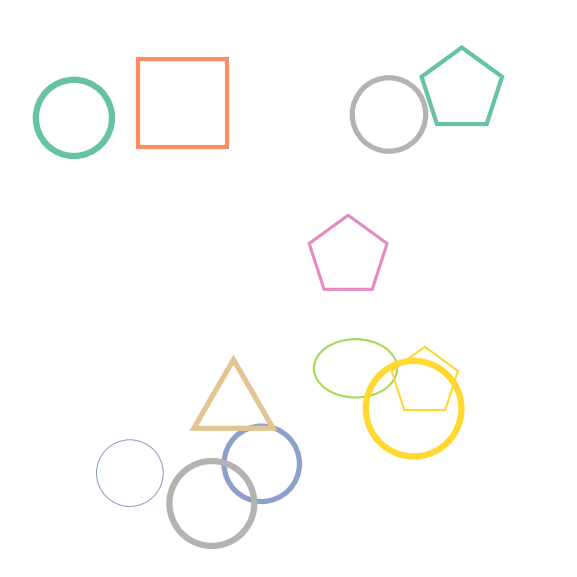[{"shape": "pentagon", "thickness": 2, "radius": 0.37, "center": [0.8, 0.844]}, {"shape": "circle", "thickness": 3, "radius": 0.33, "center": [0.128, 0.795]}, {"shape": "square", "thickness": 2, "radius": 0.38, "center": [0.316, 0.821]}, {"shape": "circle", "thickness": 2.5, "radius": 0.33, "center": [0.453, 0.196]}, {"shape": "circle", "thickness": 0.5, "radius": 0.29, "center": [0.225, 0.18]}, {"shape": "pentagon", "thickness": 1.5, "radius": 0.35, "center": [0.603, 0.556]}, {"shape": "oval", "thickness": 1, "radius": 0.36, "center": [0.616, 0.361]}, {"shape": "pentagon", "thickness": 1, "radius": 0.3, "center": [0.735, 0.338]}, {"shape": "circle", "thickness": 3, "radius": 0.41, "center": [0.716, 0.291]}, {"shape": "triangle", "thickness": 2.5, "radius": 0.4, "center": [0.404, 0.297]}, {"shape": "circle", "thickness": 2.5, "radius": 0.32, "center": [0.674, 0.801]}, {"shape": "circle", "thickness": 3, "radius": 0.37, "center": [0.367, 0.127]}]